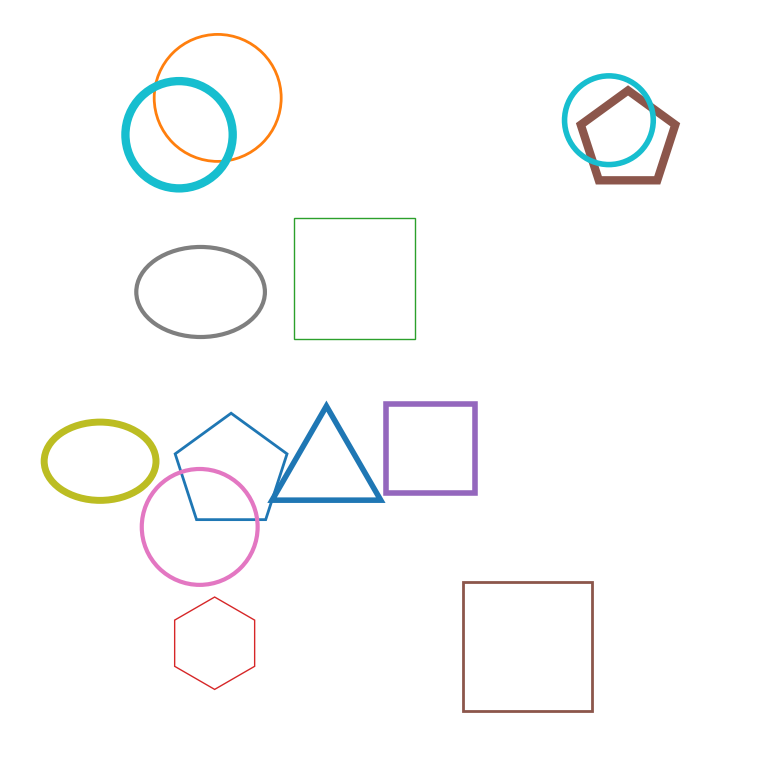[{"shape": "triangle", "thickness": 2, "radius": 0.41, "center": [0.424, 0.391]}, {"shape": "pentagon", "thickness": 1, "radius": 0.38, "center": [0.3, 0.387]}, {"shape": "circle", "thickness": 1, "radius": 0.41, "center": [0.283, 0.873]}, {"shape": "square", "thickness": 0.5, "radius": 0.39, "center": [0.46, 0.638]}, {"shape": "hexagon", "thickness": 0.5, "radius": 0.3, "center": [0.279, 0.165]}, {"shape": "square", "thickness": 2, "radius": 0.29, "center": [0.559, 0.418]}, {"shape": "pentagon", "thickness": 3, "radius": 0.32, "center": [0.816, 0.818]}, {"shape": "square", "thickness": 1, "radius": 0.42, "center": [0.685, 0.16]}, {"shape": "circle", "thickness": 1.5, "radius": 0.38, "center": [0.259, 0.316]}, {"shape": "oval", "thickness": 1.5, "radius": 0.42, "center": [0.261, 0.621]}, {"shape": "oval", "thickness": 2.5, "radius": 0.36, "center": [0.13, 0.401]}, {"shape": "circle", "thickness": 2, "radius": 0.29, "center": [0.791, 0.844]}, {"shape": "circle", "thickness": 3, "radius": 0.35, "center": [0.233, 0.825]}]